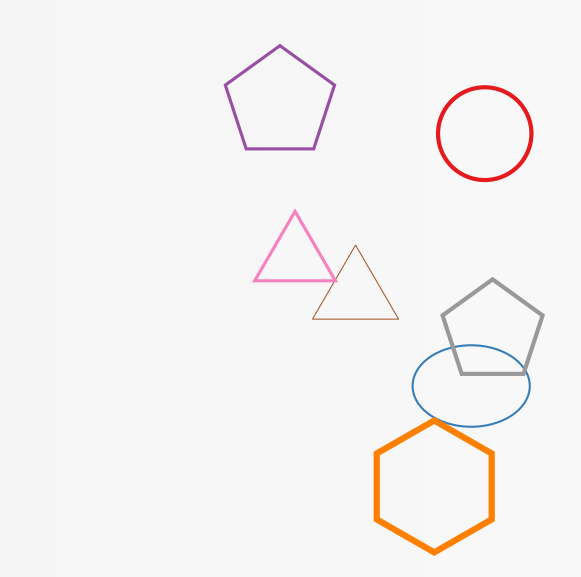[{"shape": "circle", "thickness": 2, "radius": 0.4, "center": [0.834, 0.768]}, {"shape": "oval", "thickness": 1, "radius": 0.5, "center": [0.811, 0.331]}, {"shape": "pentagon", "thickness": 1.5, "radius": 0.49, "center": [0.482, 0.821]}, {"shape": "hexagon", "thickness": 3, "radius": 0.57, "center": [0.747, 0.157]}, {"shape": "triangle", "thickness": 0.5, "radius": 0.43, "center": [0.612, 0.489]}, {"shape": "triangle", "thickness": 1.5, "radius": 0.4, "center": [0.508, 0.553]}, {"shape": "pentagon", "thickness": 2, "radius": 0.45, "center": [0.847, 0.425]}]